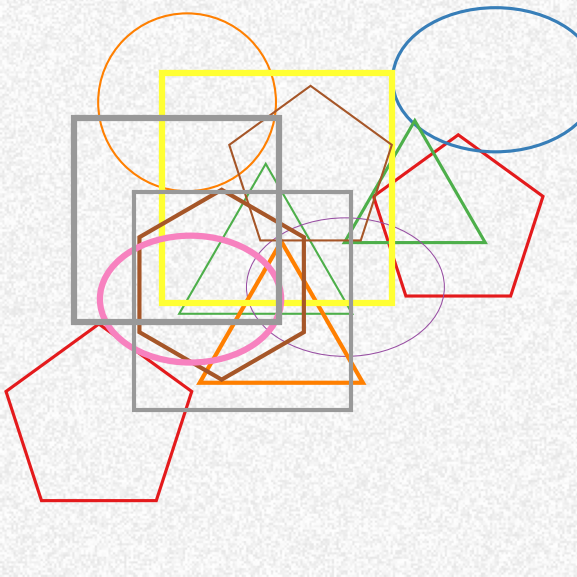[{"shape": "pentagon", "thickness": 1.5, "radius": 0.77, "center": [0.794, 0.611]}, {"shape": "pentagon", "thickness": 1.5, "radius": 0.85, "center": [0.171, 0.269]}, {"shape": "oval", "thickness": 1.5, "radius": 0.89, "center": [0.858, 0.861]}, {"shape": "triangle", "thickness": 1.5, "radius": 0.7, "center": [0.718, 0.649]}, {"shape": "triangle", "thickness": 1, "radius": 0.87, "center": [0.46, 0.542]}, {"shape": "oval", "thickness": 0.5, "radius": 0.86, "center": [0.598, 0.502]}, {"shape": "triangle", "thickness": 2, "radius": 0.82, "center": [0.487, 0.418]}, {"shape": "circle", "thickness": 1, "radius": 0.77, "center": [0.324, 0.822]}, {"shape": "square", "thickness": 3, "radius": 1.0, "center": [0.479, 0.674]}, {"shape": "hexagon", "thickness": 2, "radius": 0.82, "center": [0.384, 0.506]}, {"shape": "pentagon", "thickness": 1, "radius": 0.74, "center": [0.538, 0.703]}, {"shape": "oval", "thickness": 3, "radius": 0.78, "center": [0.33, 0.481]}, {"shape": "square", "thickness": 3, "radius": 0.89, "center": [0.305, 0.618]}, {"shape": "square", "thickness": 2, "radius": 0.94, "center": [0.42, 0.478]}]